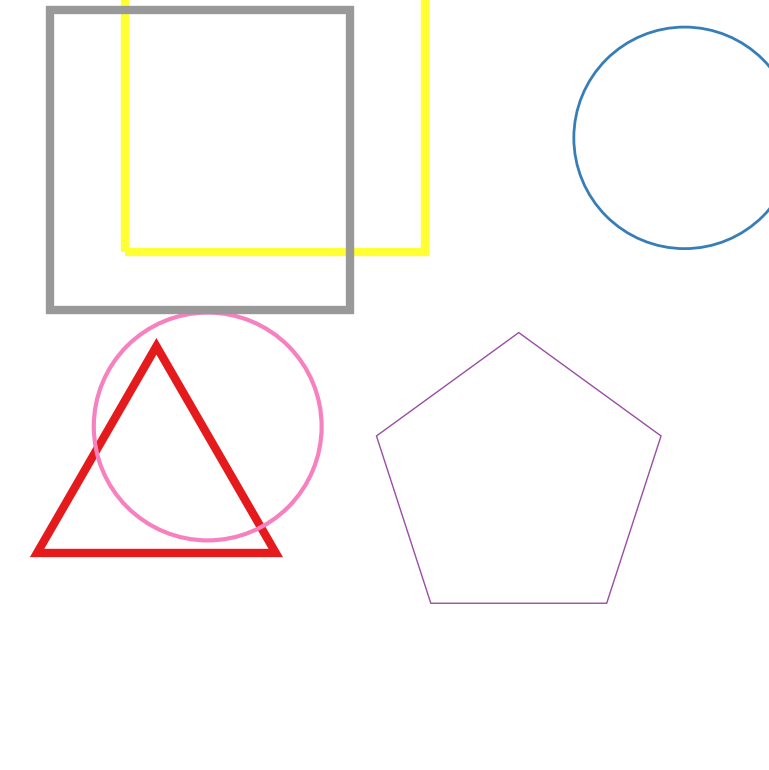[{"shape": "triangle", "thickness": 3, "radius": 0.89, "center": [0.203, 0.371]}, {"shape": "circle", "thickness": 1, "radius": 0.72, "center": [0.889, 0.821]}, {"shape": "pentagon", "thickness": 0.5, "radius": 0.97, "center": [0.674, 0.374]}, {"shape": "square", "thickness": 3, "radius": 0.97, "center": [0.357, 0.867]}, {"shape": "circle", "thickness": 1.5, "radius": 0.74, "center": [0.27, 0.446]}, {"shape": "square", "thickness": 3, "radius": 0.97, "center": [0.26, 0.792]}]